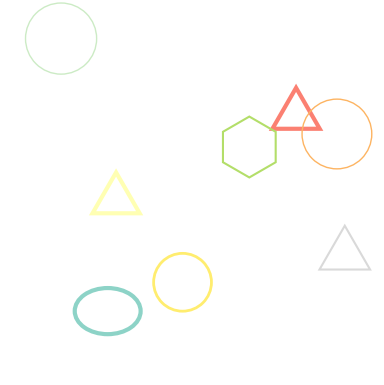[{"shape": "oval", "thickness": 3, "radius": 0.43, "center": [0.28, 0.192]}, {"shape": "triangle", "thickness": 3, "radius": 0.35, "center": [0.302, 0.481]}, {"shape": "triangle", "thickness": 3, "radius": 0.35, "center": [0.769, 0.701]}, {"shape": "circle", "thickness": 1, "radius": 0.45, "center": [0.875, 0.652]}, {"shape": "hexagon", "thickness": 1.5, "radius": 0.4, "center": [0.648, 0.618]}, {"shape": "triangle", "thickness": 1.5, "radius": 0.38, "center": [0.896, 0.338]}, {"shape": "circle", "thickness": 1, "radius": 0.46, "center": [0.159, 0.9]}, {"shape": "circle", "thickness": 2, "radius": 0.38, "center": [0.474, 0.267]}]